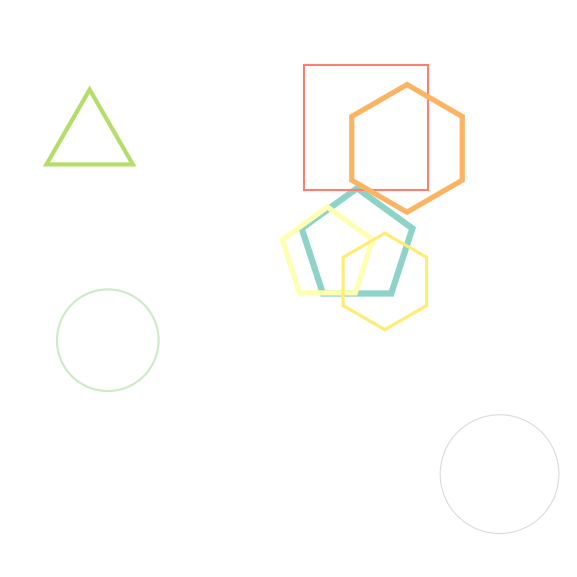[{"shape": "pentagon", "thickness": 3, "radius": 0.5, "center": [0.618, 0.572]}, {"shape": "pentagon", "thickness": 2.5, "radius": 0.41, "center": [0.567, 0.558]}, {"shape": "square", "thickness": 1, "radius": 0.54, "center": [0.634, 0.779]}, {"shape": "hexagon", "thickness": 2.5, "radius": 0.55, "center": [0.705, 0.742]}, {"shape": "triangle", "thickness": 2, "radius": 0.43, "center": [0.155, 0.758]}, {"shape": "circle", "thickness": 0.5, "radius": 0.51, "center": [0.865, 0.178]}, {"shape": "circle", "thickness": 1, "radius": 0.44, "center": [0.187, 0.41]}, {"shape": "hexagon", "thickness": 1.5, "radius": 0.42, "center": [0.666, 0.512]}]